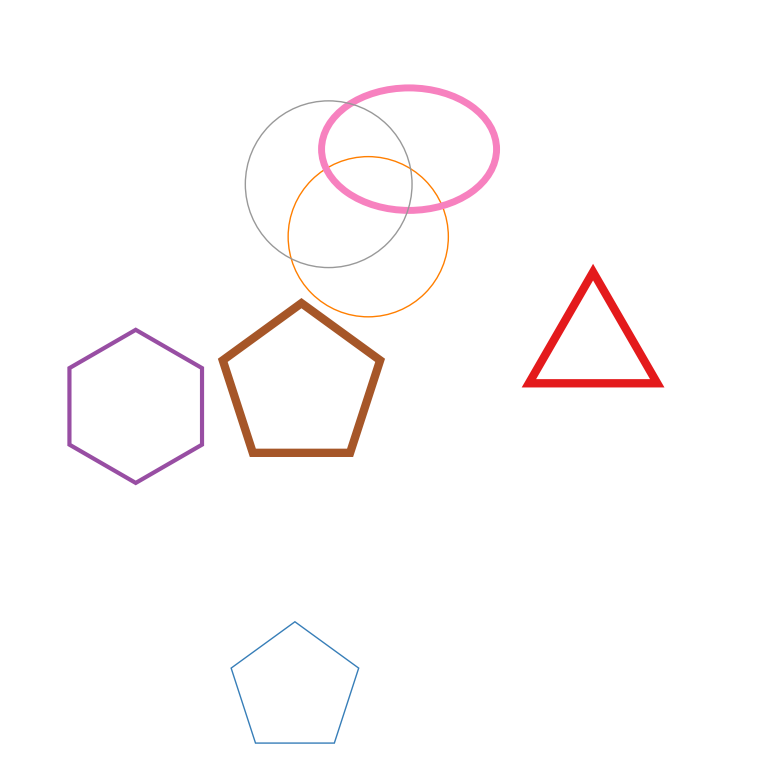[{"shape": "triangle", "thickness": 3, "radius": 0.48, "center": [0.77, 0.55]}, {"shape": "pentagon", "thickness": 0.5, "radius": 0.44, "center": [0.383, 0.105]}, {"shape": "hexagon", "thickness": 1.5, "radius": 0.5, "center": [0.176, 0.472]}, {"shape": "circle", "thickness": 0.5, "radius": 0.52, "center": [0.478, 0.693]}, {"shape": "pentagon", "thickness": 3, "radius": 0.54, "center": [0.392, 0.499]}, {"shape": "oval", "thickness": 2.5, "radius": 0.57, "center": [0.531, 0.806]}, {"shape": "circle", "thickness": 0.5, "radius": 0.54, "center": [0.427, 0.761]}]